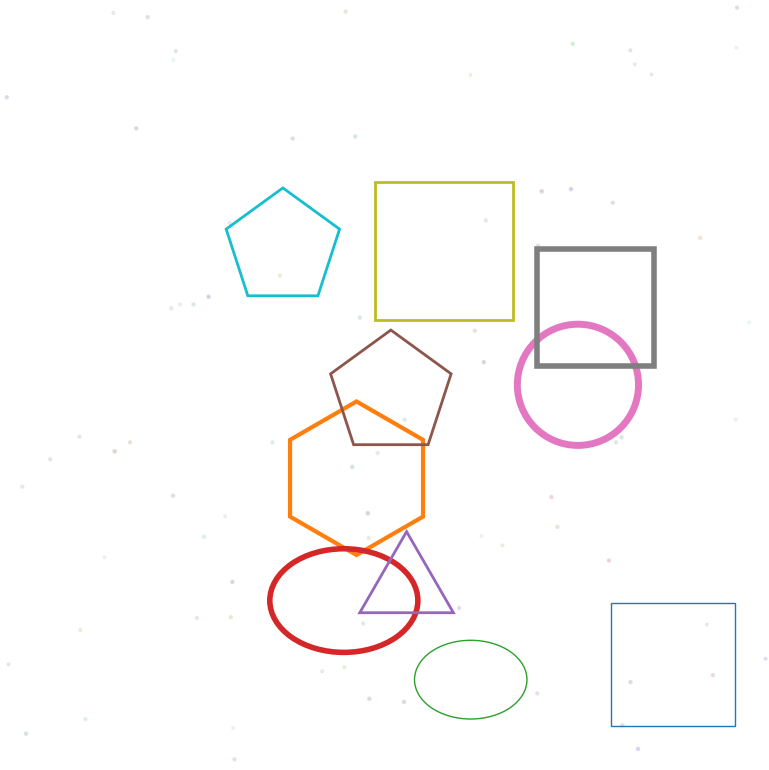[{"shape": "square", "thickness": 0.5, "radius": 0.4, "center": [0.874, 0.137]}, {"shape": "hexagon", "thickness": 1.5, "radius": 0.5, "center": [0.463, 0.379]}, {"shape": "oval", "thickness": 0.5, "radius": 0.37, "center": [0.611, 0.117]}, {"shape": "oval", "thickness": 2, "radius": 0.48, "center": [0.447, 0.22]}, {"shape": "triangle", "thickness": 1, "radius": 0.35, "center": [0.528, 0.239]}, {"shape": "pentagon", "thickness": 1, "radius": 0.41, "center": [0.508, 0.489]}, {"shape": "circle", "thickness": 2.5, "radius": 0.39, "center": [0.751, 0.5]}, {"shape": "square", "thickness": 2, "radius": 0.38, "center": [0.773, 0.601]}, {"shape": "square", "thickness": 1, "radius": 0.45, "center": [0.577, 0.674]}, {"shape": "pentagon", "thickness": 1, "radius": 0.39, "center": [0.367, 0.679]}]